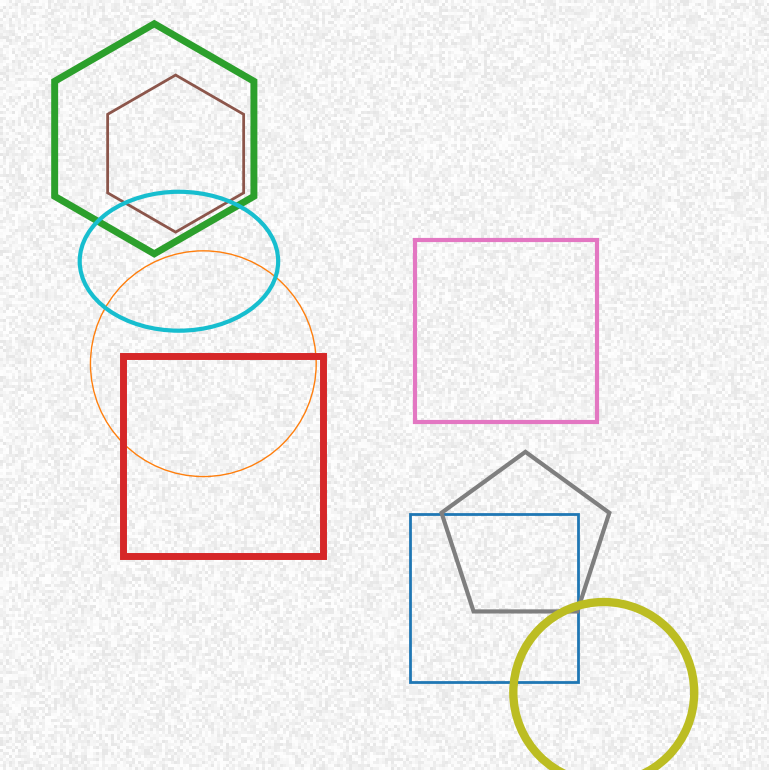[{"shape": "square", "thickness": 1, "radius": 0.55, "center": [0.641, 0.223]}, {"shape": "circle", "thickness": 0.5, "radius": 0.73, "center": [0.264, 0.528]}, {"shape": "hexagon", "thickness": 2.5, "radius": 0.75, "center": [0.2, 0.82]}, {"shape": "square", "thickness": 2.5, "radius": 0.65, "center": [0.289, 0.408]}, {"shape": "hexagon", "thickness": 1, "radius": 0.51, "center": [0.228, 0.801]}, {"shape": "square", "thickness": 1.5, "radius": 0.59, "center": [0.657, 0.57]}, {"shape": "pentagon", "thickness": 1.5, "radius": 0.57, "center": [0.682, 0.299]}, {"shape": "circle", "thickness": 3, "radius": 0.59, "center": [0.784, 0.101]}, {"shape": "oval", "thickness": 1.5, "radius": 0.64, "center": [0.232, 0.661]}]